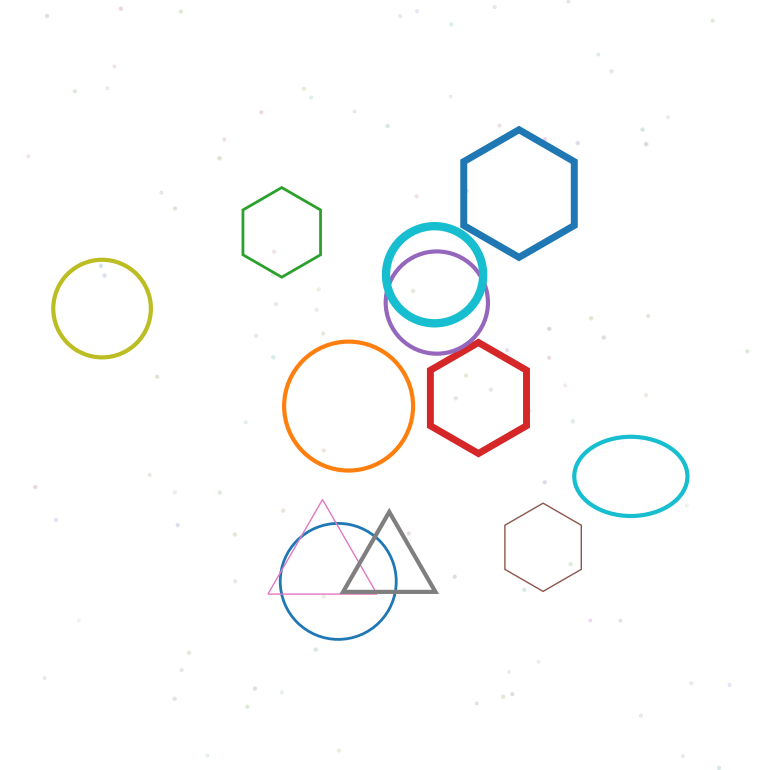[{"shape": "circle", "thickness": 1, "radius": 0.38, "center": [0.439, 0.245]}, {"shape": "hexagon", "thickness": 2.5, "radius": 0.41, "center": [0.674, 0.749]}, {"shape": "circle", "thickness": 1.5, "radius": 0.42, "center": [0.453, 0.473]}, {"shape": "hexagon", "thickness": 1, "radius": 0.29, "center": [0.366, 0.698]}, {"shape": "hexagon", "thickness": 2.5, "radius": 0.36, "center": [0.621, 0.483]}, {"shape": "circle", "thickness": 1.5, "radius": 0.33, "center": [0.567, 0.607]}, {"shape": "hexagon", "thickness": 0.5, "radius": 0.29, "center": [0.705, 0.289]}, {"shape": "triangle", "thickness": 0.5, "radius": 0.41, "center": [0.419, 0.269]}, {"shape": "triangle", "thickness": 1.5, "radius": 0.35, "center": [0.506, 0.266]}, {"shape": "circle", "thickness": 1.5, "radius": 0.32, "center": [0.133, 0.599]}, {"shape": "circle", "thickness": 3, "radius": 0.32, "center": [0.564, 0.643]}, {"shape": "oval", "thickness": 1.5, "radius": 0.37, "center": [0.819, 0.381]}]